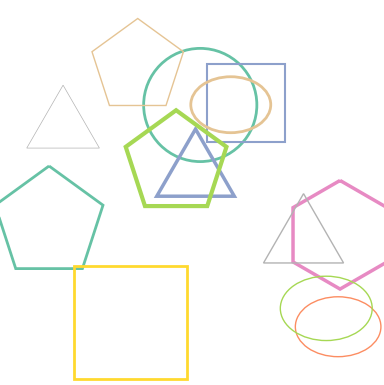[{"shape": "circle", "thickness": 2, "radius": 0.74, "center": [0.52, 0.727]}, {"shape": "pentagon", "thickness": 2, "radius": 0.74, "center": [0.127, 0.421]}, {"shape": "oval", "thickness": 1, "radius": 0.56, "center": [0.878, 0.151]}, {"shape": "triangle", "thickness": 2.5, "radius": 0.58, "center": [0.508, 0.548]}, {"shape": "square", "thickness": 1.5, "radius": 0.51, "center": [0.64, 0.732]}, {"shape": "hexagon", "thickness": 2.5, "radius": 0.71, "center": [0.883, 0.39]}, {"shape": "oval", "thickness": 1, "radius": 0.6, "center": [0.847, 0.199]}, {"shape": "pentagon", "thickness": 3, "radius": 0.69, "center": [0.457, 0.576]}, {"shape": "square", "thickness": 2, "radius": 0.73, "center": [0.339, 0.163]}, {"shape": "pentagon", "thickness": 1, "radius": 0.62, "center": [0.358, 0.827]}, {"shape": "oval", "thickness": 2, "radius": 0.52, "center": [0.599, 0.728]}, {"shape": "triangle", "thickness": 0.5, "radius": 0.54, "center": [0.164, 0.67]}, {"shape": "triangle", "thickness": 1, "radius": 0.6, "center": [0.788, 0.377]}]